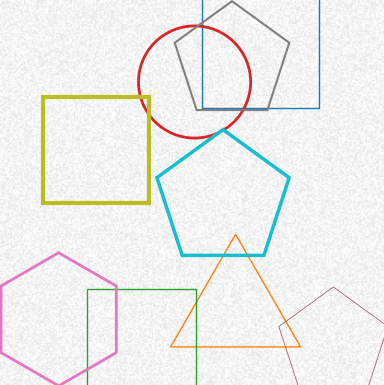[{"shape": "square", "thickness": 1, "radius": 0.75, "center": [0.677, 0.869]}, {"shape": "triangle", "thickness": 1, "radius": 0.98, "center": [0.612, 0.196]}, {"shape": "square", "thickness": 1, "radius": 0.71, "center": [0.367, 0.106]}, {"shape": "circle", "thickness": 2, "radius": 0.73, "center": [0.505, 0.787]}, {"shape": "pentagon", "thickness": 0.5, "radius": 0.74, "center": [0.866, 0.106]}, {"shape": "hexagon", "thickness": 2, "radius": 0.86, "center": [0.152, 0.171]}, {"shape": "pentagon", "thickness": 1.5, "radius": 0.78, "center": [0.603, 0.841]}, {"shape": "square", "thickness": 3, "radius": 0.69, "center": [0.248, 0.611]}, {"shape": "pentagon", "thickness": 2.5, "radius": 0.9, "center": [0.579, 0.483]}]